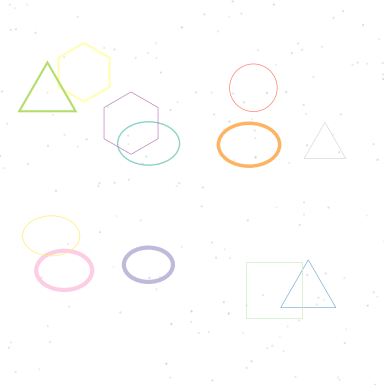[{"shape": "oval", "thickness": 1, "radius": 0.4, "center": [0.386, 0.627]}, {"shape": "hexagon", "thickness": 1.5, "radius": 0.38, "center": [0.218, 0.812]}, {"shape": "oval", "thickness": 3, "radius": 0.32, "center": [0.385, 0.312]}, {"shape": "circle", "thickness": 0.5, "radius": 0.31, "center": [0.658, 0.772]}, {"shape": "triangle", "thickness": 0.5, "radius": 0.41, "center": [0.801, 0.242]}, {"shape": "oval", "thickness": 2.5, "radius": 0.4, "center": [0.647, 0.624]}, {"shape": "triangle", "thickness": 1.5, "radius": 0.42, "center": [0.123, 0.753]}, {"shape": "oval", "thickness": 3, "radius": 0.36, "center": [0.167, 0.298]}, {"shape": "triangle", "thickness": 0.5, "radius": 0.31, "center": [0.844, 0.619]}, {"shape": "hexagon", "thickness": 0.5, "radius": 0.4, "center": [0.34, 0.68]}, {"shape": "square", "thickness": 0.5, "radius": 0.37, "center": [0.712, 0.248]}, {"shape": "oval", "thickness": 0.5, "radius": 0.37, "center": [0.133, 0.387]}]